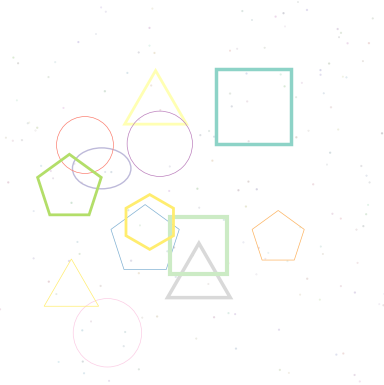[{"shape": "square", "thickness": 2.5, "radius": 0.49, "center": [0.659, 0.723]}, {"shape": "triangle", "thickness": 2, "radius": 0.46, "center": [0.404, 0.724]}, {"shape": "oval", "thickness": 1, "radius": 0.38, "center": [0.264, 0.563]}, {"shape": "circle", "thickness": 0.5, "radius": 0.37, "center": [0.221, 0.623]}, {"shape": "pentagon", "thickness": 0.5, "radius": 0.47, "center": [0.377, 0.375]}, {"shape": "pentagon", "thickness": 0.5, "radius": 0.36, "center": [0.723, 0.382]}, {"shape": "pentagon", "thickness": 2, "radius": 0.43, "center": [0.18, 0.512]}, {"shape": "circle", "thickness": 0.5, "radius": 0.44, "center": [0.279, 0.136]}, {"shape": "triangle", "thickness": 2.5, "radius": 0.47, "center": [0.517, 0.274]}, {"shape": "circle", "thickness": 0.5, "radius": 0.42, "center": [0.415, 0.627]}, {"shape": "square", "thickness": 3, "radius": 0.37, "center": [0.515, 0.363]}, {"shape": "triangle", "thickness": 0.5, "radius": 0.41, "center": [0.185, 0.245]}, {"shape": "hexagon", "thickness": 2, "radius": 0.36, "center": [0.389, 0.423]}]